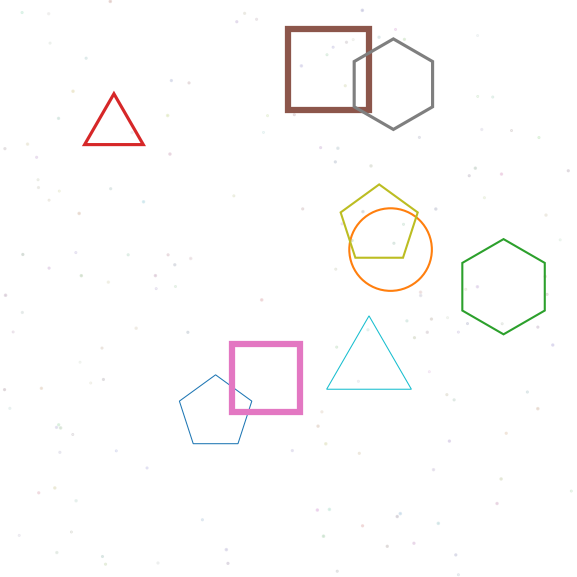[{"shape": "pentagon", "thickness": 0.5, "radius": 0.33, "center": [0.373, 0.284]}, {"shape": "circle", "thickness": 1, "radius": 0.36, "center": [0.676, 0.567]}, {"shape": "hexagon", "thickness": 1, "radius": 0.41, "center": [0.872, 0.503]}, {"shape": "triangle", "thickness": 1.5, "radius": 0.29, "center": [0.197, 0.778]}, {"shape": "square", "thickness": 3, "radius": 0.35, "center": [0.569, 0.878]}, {"shape": "square", "thickness": 3, "radius": 0.29, "center": [0.461, 0.345]}, {"shape": "hexagon", "thickness": 1.5, "radius": 0.39, "center": [0.681, 0.853]}, {"shape": "pentagon", "thickness": 1, "radius": 0.35, "center": [0.657, 0.61]}, {"shape": "triangle", "thickness": 0.5, "radius": 0.42, "center": [0.639, 0.367]}]